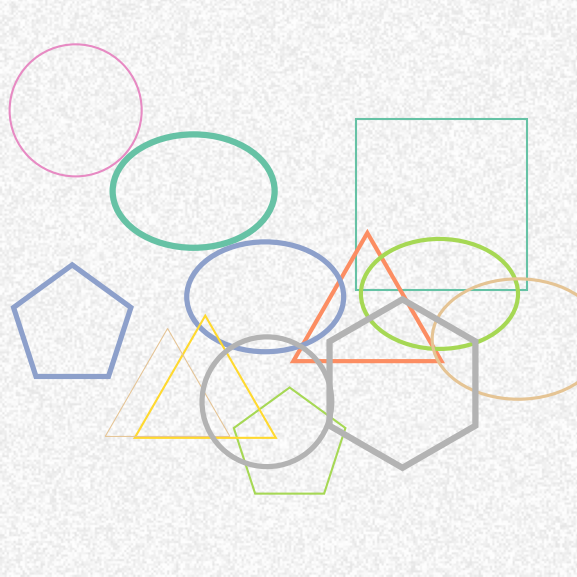[{"shape": "oval", "thickness": 3, "radius": 0.7, "center": [0.335, 0.668]}, {"shape": "square", "thickness": 1, "radius": 0.74, "center": [0.764, 0.645]}, {"shape": "triangle", "thickness": 2, "radius": 0.74, "center": [0.636, 0.448]}, {"shape": "oval", "thickness": 2.5, "radius": 0.68, "center": [0.459, 0.485]}, {"shape": "pentagon", "thickness": 2.5, "radius": 0.53, "center": [0.125, 0.434]}, {"shape": "circle", "thickness": 1, "radius": 0.57, "center": [0.131, 0.808]}, {"shape": "oval", "thickness": 2, "radius": 0.68, "center": [0.761, 0.49]}, {"shape": "pentagon", "thickness": 1, "radius": 0.51, "center": [0.502, 0.227]}, {"shape": "triangle", "thickness": 1, "radius": 0.71, "center": [0.355, 0.311]}, {"shape": "oval", "thickness": 1.5, "radius": 0.74, "center": [0.897, 0.412]}, {"shape": "triangle", "thickness": 0.5, "radius": 0.62, "center": [0.29, 0.306]}, {"shape": "hexagon", "thickness": 3, "radius": 0.73, "center": [0.697, 0.335]}, {"shape": "circle", "thickness": 2.5, "radius": 0.56, "center": [0.462, 0.303]}]